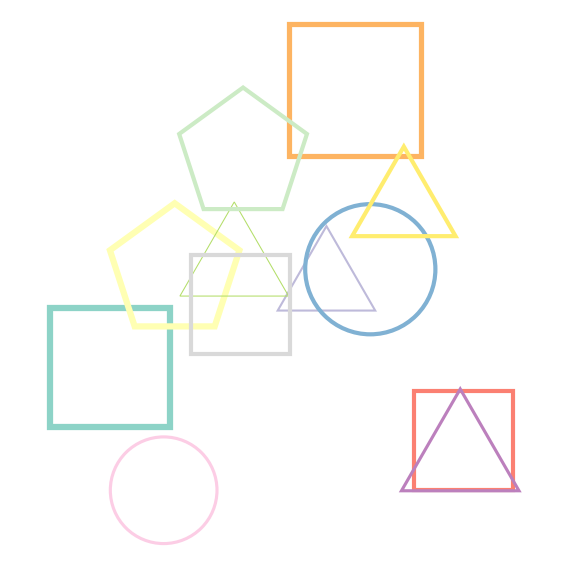[{"shape": "square", "thickness": 3, "radius": 0.52, "center": [0.19, 0.362]}, {"shape": "pentagon", "thickness": 3, "radius": 0.59, "center": [0.302, 0.529]}, {"shape": "triangle", "thickness": 1, "radius": 0.49, "center": [0.565, 0.51]}, {"shape": "square", "thickness": 2, "radius": 0.43, "center": [0.802, 0.236]}, {"shape": "circle", "thickness": 2, "radius": 0.56, "center": [0.641, 0.533]}, {"shape": "square", "thickness": 2.5, "radius": 0.57, "center": [0.615, 0.844]}, {"shape": "triangle", "thickness": 0.5, "radius": 0.54, "center": [0.406, 0.541]}, {"shape": "circle", "thickness": 1.5, "radius": 0.46, "center": [0.283, 0.15]}, {"shape": "square", "thickness": 2, "radius": 0.43, "center": [0.417, 0.472]}, {"shape": "triangle", "thickness": 1.5, "radius": 0.59, "center": [0.797, 0.208]}, {"shape": "pentagon", "thickness": 2, "radius": 0.58, "center": [0.421, 0.731]}, {"shape": "triangle", "thickness": 2, "radius": 0.52, "center": [0.699, 0.642]}]